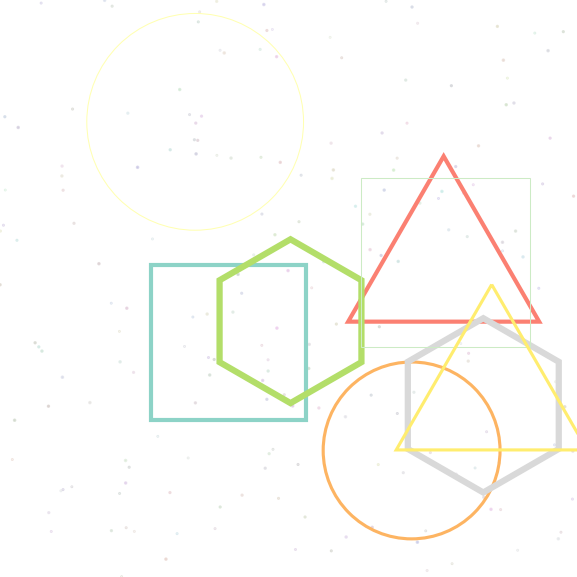[{"shape": "square", "thickness": 2, "radius": 0.67, "center": [0.396, 0.406]}, {"shape": "circle", "thickness": 0.5, "radius": 0.94, "center": [0.338, 0.788]}, {"shape": "triangle", "thickness": 2, "radius": 0.95, "center": [0.768, 0.538]}, {"shape": "circle", "thickness": 1.5, "radius": 0.77, "center": [0.713, 0.219]}, {"shape": "hexagon", "thickness": 3, "radius": 0.71, "center": [0.503, 0.443]}, {"shape": "hexagon", "thickness": 3, "radius": 0.75, "center": [0.837, 0.297]}, {"shape": "square", "thickness": 0.5, "radius": 0.73, "center": [0.772, 0.545]}, {"shape": "triangle", "thickness": 1.5, "radius": 0.95, "center": [0.851, 0.315]}]